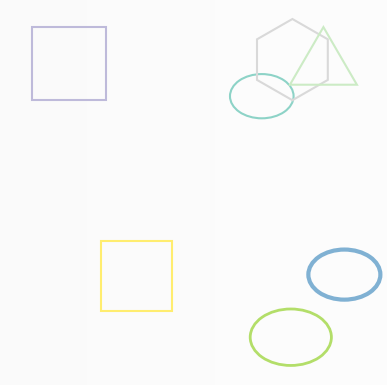[{"shape": "oval", "thickness": 1.5, "radius": 0.41, "center": [0.676, 0.75]}, {"shape": "square", "thickness": 1.5, "radius": 0.48, "center": [0.177, 0.835]}, {"shape": "oval", "thickness": 3, "radius": 0.46, "center": [0.889, 0.287]}, {"shape": "oval", "thickness": 2, "radius": 0.52, "center": [0.75, 0.124]}, {"shape": "hexagon", "thickness": 1.5, "radius": 0.53, "center": [0.755, 0.845]}, {"shape": "triangle", "thickness": 1.5, "radius": 0.5, "center": [0.835, 0.83]}, {"shape": "square", "thickness": 1.5, "radius": 0.45, "center": [0.352, 0.284]}]